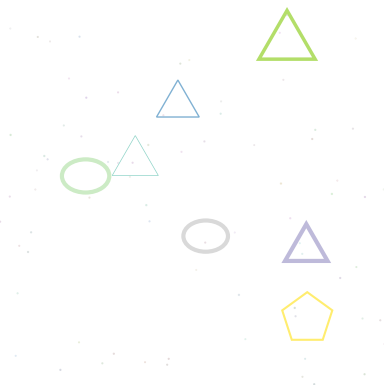[{"shape": "triangle", "thickness": 0.5, "radius": 0.35, "center": [0.351, 0.579]}, {"shape": "triangle", "thickness": 3, "radius": 0.32, "center": [0.796, 0.354]}, {"shape": "triangle", "thickness": 1, "radius": 0.32, "center": [0.462, 0.728]}, {"shape": "triangle", "thickness": 2.5, "radius": 0.42, "center": [0.746, 0.888]}, {"shape": "oval", "thickness": 3, "radius": 0.29, "center": [0.534, 0.387]}, {"shape": "oval", "thickness": 3, "radius": 0.31, "center": [0.222, 0.543]}, {"shape": "pentagon", "thickness": 1.5, "radius": 0.34, "center": [0.798, 0.173]}]